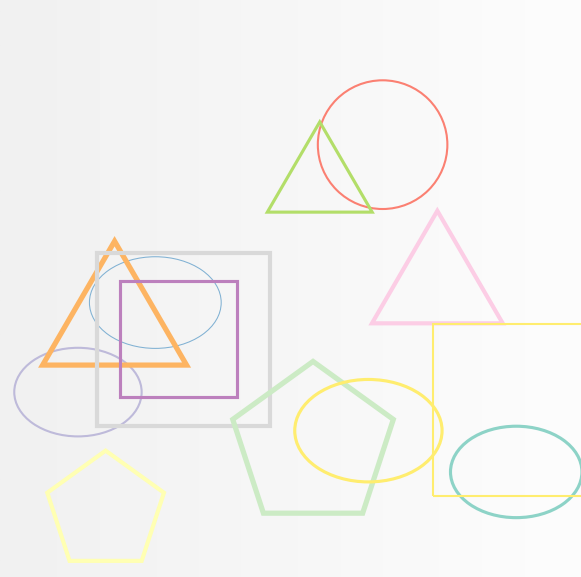[{"shape": "oval", "thickness": 1.5, "radius": 0.57, "center": [0.888, 0.182]}, {"shape": "pentagon", "thickness": 2, "radius": 0.53, "center": [0.182, 0.113]}, {"shape": "oval", "thickness": 1, "radius": 0.55, "center": [0.134, 0.32]}, {"shape": "circle", "thickness": 1, "radius": 0.56, "center": [0.658, 0.749]}, {"shape": "oval", "thickness": 0.5, "radius": 0.57, "center": [0.267, 0.475]}, {"shape": "triangle", "thickness": 2.5, "radius": 0.71, "center": [0.197, 0.438]}, {"shape": "triangle", "thickness": 1.5, "radius": 0.52, "center": [0.55, 0.684]}, {"shape": "triangle", "thickness": 2, "radius": 0.65, "center": [0.752, 0.504]}, {"shape": "square", "thickness": 2, "radius": 0.75, "center": [0.315, 0.411]}, {"shape": "square", "thickness": 1.5, "radius": 0.5, "center": [0.307, 0.412]}, {"shape": "pentagon", "thickness": 2.5, "radius": 0.73, "center": [0.539, 0.228]}, {"shape": "square", "thickness": 1, "radius": 0.75, "center": [0.895, 0.289]}, {"shape": "oval", "thickness": 1.5, "radius": 0.63, "center": [0.634, 0.253]}]